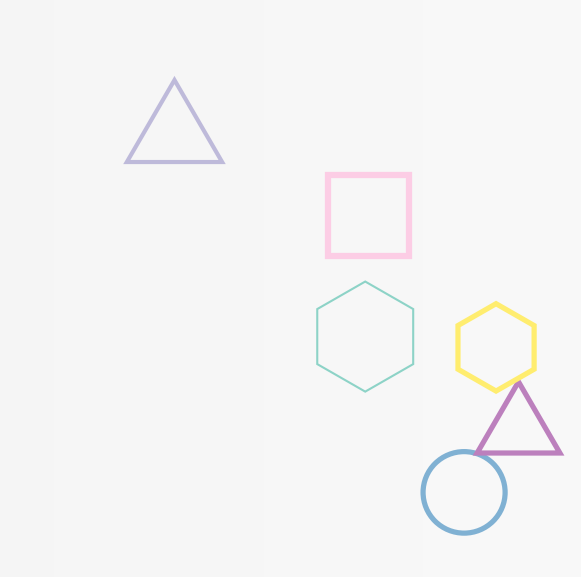[{"shape": "hexagon", "thickness": 1, "radius": 0.48, "center": [0.628, 0.416]}, {"shape": "triangle", "thickness": 2, "radius": 0.47, "center": [0.3, 0.766]}, {"shape": "circle", "thickness": 2.5, "radius": 0.35, "center": [0.798, 0.147]}, {"shape": "square", "thickness": 3, "radius": 0.35, "center": [0.634, 0.626]}, {"shape": "triangle", "thickness": 2.5, "radius": 0.41, "center": [0.892, 0.256]}, {"shape": "hexagon", "thickness": 2.5, "radius": 0.38, "center": [0.853, 0.398]}]